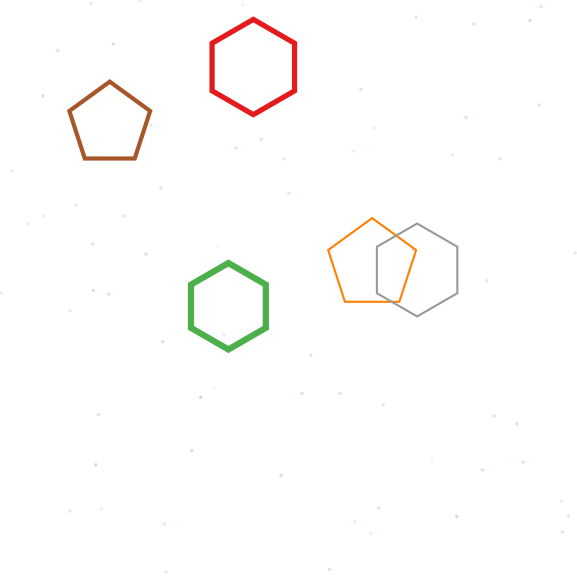[{"shape": "hexagon", "thickness": 2.5, "radius": 0.41, "center": [0.439, 0.883]}, {"shape": "hexagon", "thickness": 3, "radius": 0.37, "center": [0.395, 0.469]}, {"shape": "pentagon", "thickness": 1, "radius": 0.4, "center": [0.644, 0.541]}, {"shape": "pentagon", "thickness": 2, "radius": 0.37, "center": [0.19, 0.784]}, {"shape": "hexagon", "thickness": 1, "radius": 0.4, "center": [0.722, 0.532]}]